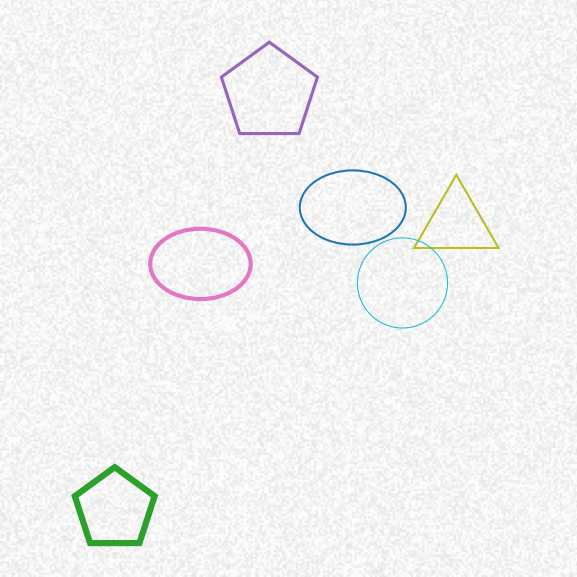[{"shape": "oval", "thickness": 1, "radius": 0.46, "center": [0.611, 0.64]}, {"shape": "pentagon", "thickness": 3, "radius": 0.36, "center": [0.199, 0.118]}, {"shape": "pentagon", "thickness": 1.5, "radius": 0.44, "center": [0.466, 0.839]}, {"shape": "oval", "thickness": 2, "radius": 0.43, "center": [0.347, 0.542]}, {"shape": "triangle", "thickness": 1, "radius": 0.42, "center": [0.79, 0.612]}, {"shape": "circle", "thickness": 0.5, "radius": 0.39, "center": [0.697, 0.509]}]